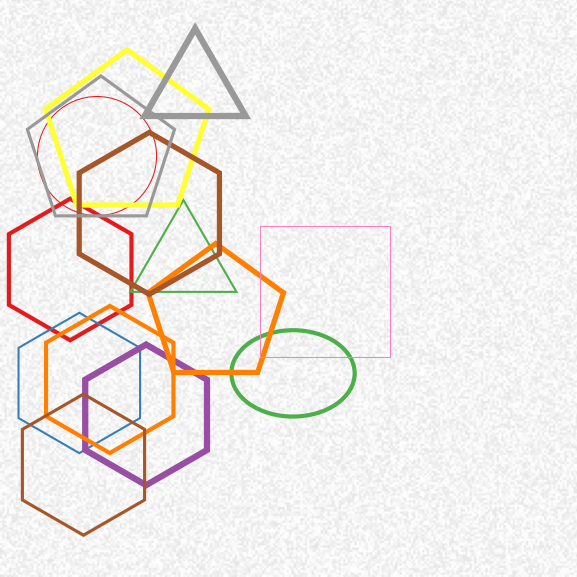[{"shape": "circle", "thickness": 0.5, "radius": 0.52, "center": [0.168, 0.729]}, {"shape": "hexagon", "thickness": 2, "radius": 0.61, "center": [0.122, 0.532]}, {"shape": "hexagon", "thickness": 1, "radius": 0.61, "center": [0.137, 0.336]}, {"shape": "triangle", "thickness": 1, "radius": 0.53, "center": [0.318, 0.547]}, {"shape": "oval", "thickness": 2, "radius": 0.53, "center": [0.507, 0.353]}, {"shape": "hexagon", "thickness": 3, "radius": 0.61, "center": [0.253, 0.281]}, {"shape": "hexagon", "thickness": 2, "radius": 0.64, "center": [0.19, 0.342]}, {"shape": "pentagon", "thickness": 2.5, "radius": 0.62, "center": [0.374, 0.454]}, {"shape": "pentagon", "thickness": 2.5, "radius": 0.74, "center": [0.22, 0.764]}, {"shape": "hexagon", "thickness": 2.5, "radius": 0.7, "center": [0.259, 0.63]}, {"shape": "hexagon", "thickness": 1.5, "radius": 0.61, "center": [0.145, 0.195]}, {"shape": "square", "thickness": 0.5, "radius": 0.56, "center": [0.563, 0.494]}, {"shape": "pentagon", "thickness": 1.5, "radius": 0.67, "center": [0.175, 0.734]}, {"shape": "triangle", "thickness": 3, "radius": 0.51, "center": [0.338, 0.849]}]